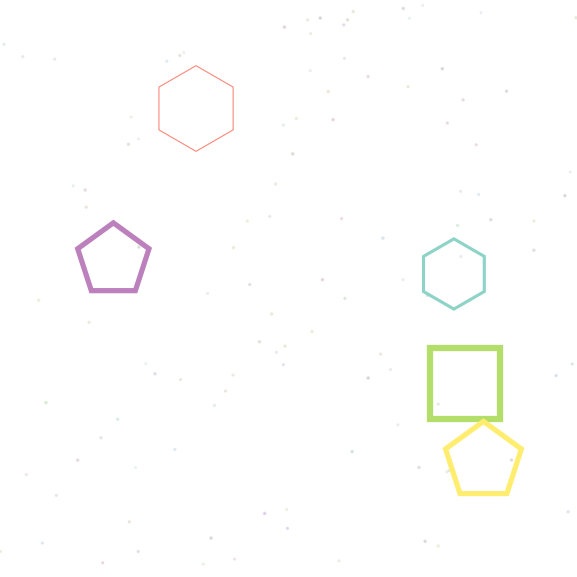[{"shape": "hexagon", "thickness": 1.5, "radius": 0.3, "center": [0.786, 0.525]}, {"shape": "hexagon", "thickness": 0.5, "radius": 0.37, "center": [0.339, 0.811]}, {"shape": "square", "thickness": 3, "radius": 0.31, "center": [0.805, 0.335]}, {"shape": "pentagon", "thickness": 2.5, "radius": 0.32, "center": [0.196, 0.548]}, {"shape": "pentagon", "thickness": 2.5, "radius": 0.35, "center": [0.837, 0.2]}]